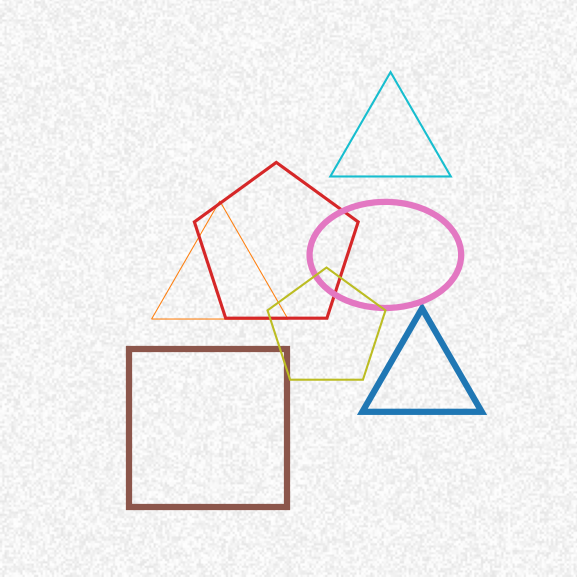[{"shape": "triangle", "thickness": 3, "radius": 0.6, "center": [0.731, 0.346]}, {"shape": "triangle", "thickness": 0.5, "radius": 0.68, "center": [0.381, 0.515]}, {"shape": "pentagon", "thickness": 1.5, "radius": 0.75, "center": [0.478, 0.569]}, {"shape": "square", "thickness": 3, "radius": 0.68, "center": [0.36, 0.257]}, {"shape": "oval", "thickness": 3, "radius": 0.66, "center": [0.667, 0.558]}, {"shape": "pentagon", "thickness": 1, "radius": 0.54, "center": [0.565, 0.428]}, {"shape": "triangle", "thickness": 1, "radius": 0.6, "center": [0.676, 0.754]}]